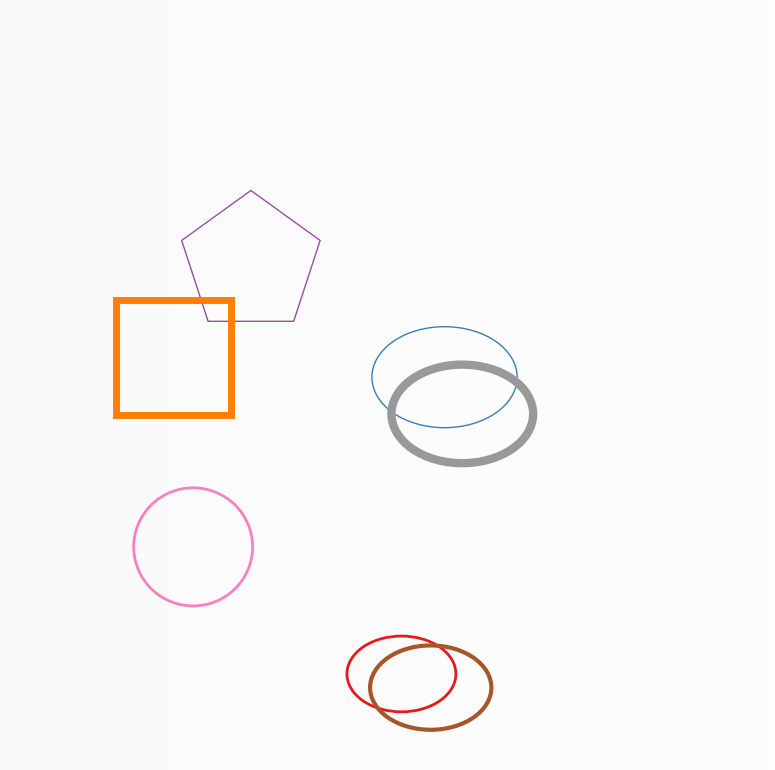[{"shape": "oval", "thickness": 1, "radius": 0.35, "center": [0.518, 0.125]}, {"shape": "oval", "thickness": 0.5, "radius": 0.47, "center": [0.574, 0.51]}, {"shape": "pentagon", "thickness": 0.5, "radius": 0.47, "center": [0.324, 0.659]}, {"shape": "square", "thickness": 2.5, "radius": 0.37, "center": [0.224, 0.536]}, {"shape": "oval", "thickness": 1.5, "radius": 0.39, "center": [0.556, 0.107]}, {"shape": "circle", "thickness": 1, "radius": 0.38, "center": [0.249, 0.29]}, {"shape": "oval", "thickness": 3, "radius": 0.46, "center": [0.596, 0.462]}]